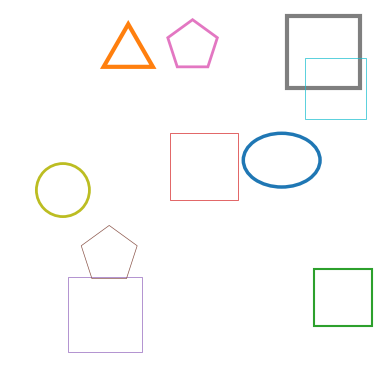[{"shape": "oval", "thickness": 2.5, "radius": 0.5, "center": [0.732, 0.584]}, {"shape": "triangle", "thickness": 3, "radius": 0.37, "center": [0.333, 0.863]}, {"shape": "square", "thickness": 1.5, "radius": 0.37, "center": [0.891, 0.227]}, {"shape": "square", "thickness": 0.5, "radius": 0.44, "center": [0.53, 0.568]}, {"shape": "square", "thickness": 0.5, "radius": 0.48, "center": [0.273, 0.184]}, {"shape": "pentagon", "thickness": 0.5, "radius": 0.38, "center": [0.284, 0.338]}, {"shape": "pentagon", "thickness": 2, "radius": 0.34, "center": [0.5, 0.881]}, {"shape": "square", "thickness": 3, "radius": 0.47, "center": [0.841, 0.865]}, {"shape": "circle", "thickness": 2, "radius": 0.34, "center": [0.163, 0.506]}, {"shape": "square", "thickness": 0.5, "radius": 0.4, "center": [0.871, 0.77]}]